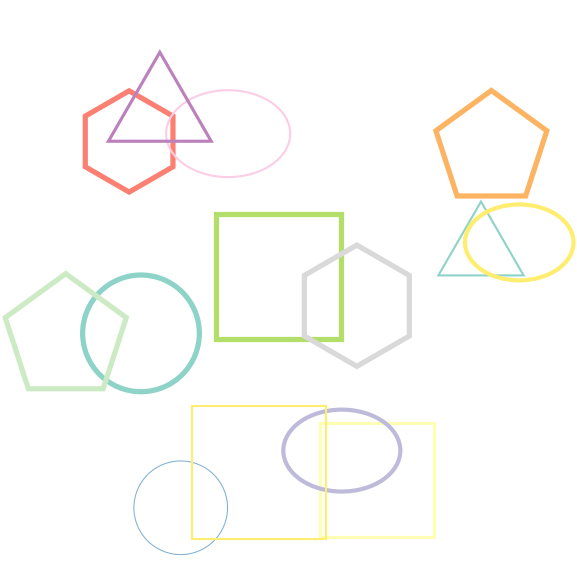[{"shape": "circle", "thickness": 2.5, "radius": 0.51, "center": [0.244, 0.422]}, {"shape": "triangle", "thickness": 1, "radius": 0.43, "center": [0.833, 0.565]}, {"shape": "square", "thickness": 1.5, "radius": 0.49, "center": [0.653, 0.168]}, {"shape": "oval", "thickness": 2, "radius": 0.51, "center": [0.592, 0.219]}, {"shape": "hexagon", "thickness": 2.5, "radius": 0.44, "center": [0.224, 0.754]}, {"shape": "circle", "thickness": 0.5, "radius": 0.41, "center": [0.313, 0.12]}, {"shape": "pentagon", "thickness": 2.5, "radius": 0.5, "center": [0.851, 0.741]}, {"shape": "square", "thickness": 2.5, "radius": 0.54, "center": [0.483, 0.52]}, {"shape": "oval", "thickness": 1, "radius": 0.54, "center": [0.395, 0.768]}, {"shape": "hexagon", "thickness": 2.5, "radius": 0.52, "center": [0.618, 0.47]}, {"shape": "triangle", "thickness": 1.5, "radius": 0.51, "center": [0.277, 0.806]}, {"shape": "pentagon", "thickness": 2.5, "radius": 0.55, "center": [0.114, 0.415]}, {"shape": "oval", "thickness": 2, "radius": 0.47, "center": [0.899, 0.579]}, {"shape": "square", "thickness": 1, "radius": 0.58, "center": [0.449, 0.181]}]